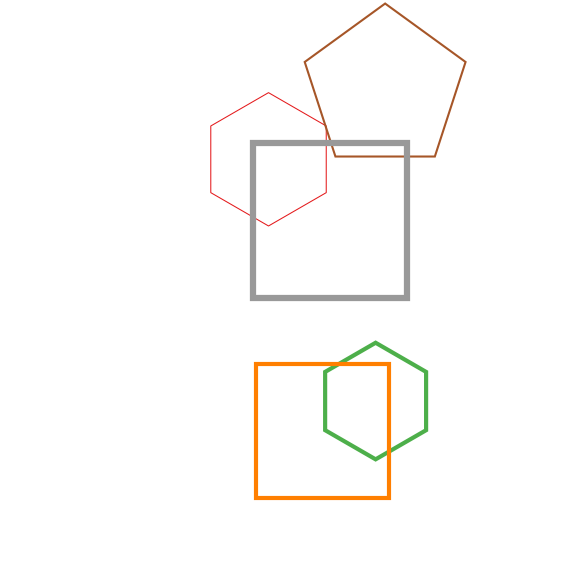[{"shape": "hexagon", "thickness": 0.5, "radius": 0.58, "center": [0.465, 0.723]}, {"shape": "hexagon", "thickness": 2, "radius": 0.5, "center": [0.65, 0.305]}, {"shape": "square", "thickness": 2, "radius": 0.58, "center": [0.558, 0.253]}, {"shape": "pentagon", "thickness": 1, "radius": 0.73, "center": [0.667, 0.847]}, {"shape": "square", "thickness": 3, "radius": 0.67, "center": [0.571, 0.617]}]